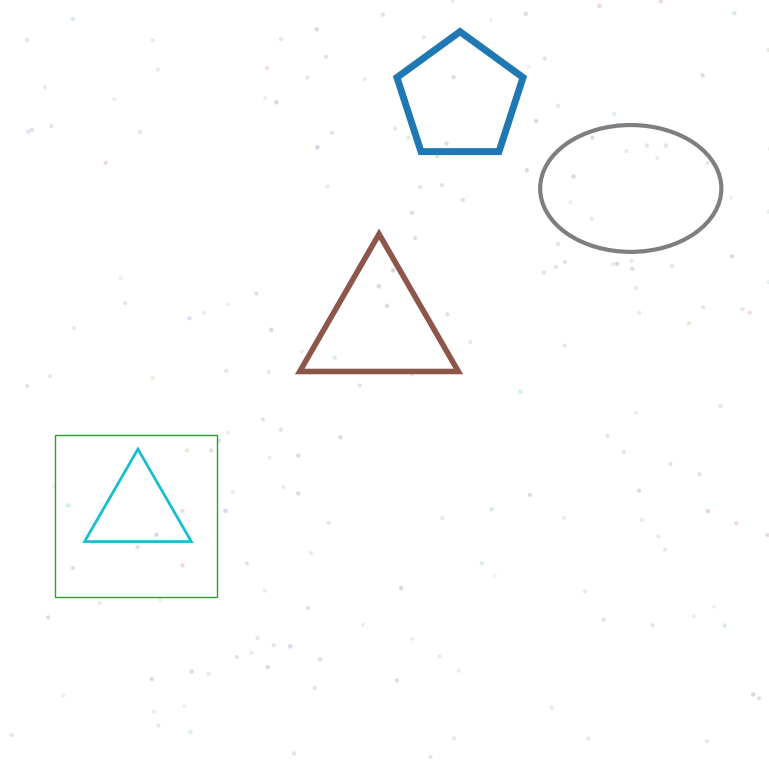[{"shape": "pentagon", "thickness": 2.5, "radius": 0.43, "center": [0.597, 0.873]}, {"shape": "square", "thickness": 0.5, "radius": 0.52, "center": [0.176, 0.33]}, {"shape": "triangle", "thickness": 2, "radius": 0.59, "center": [0.492, 0.577]}, {"shape": "oval", "thickness": 1.5, "radius": 0.59, "center": [0.819, 0.755]}, {"shape": "triangle", "thickness": 1, "radius": 0.4, "center": [0.179, 0.337]}]